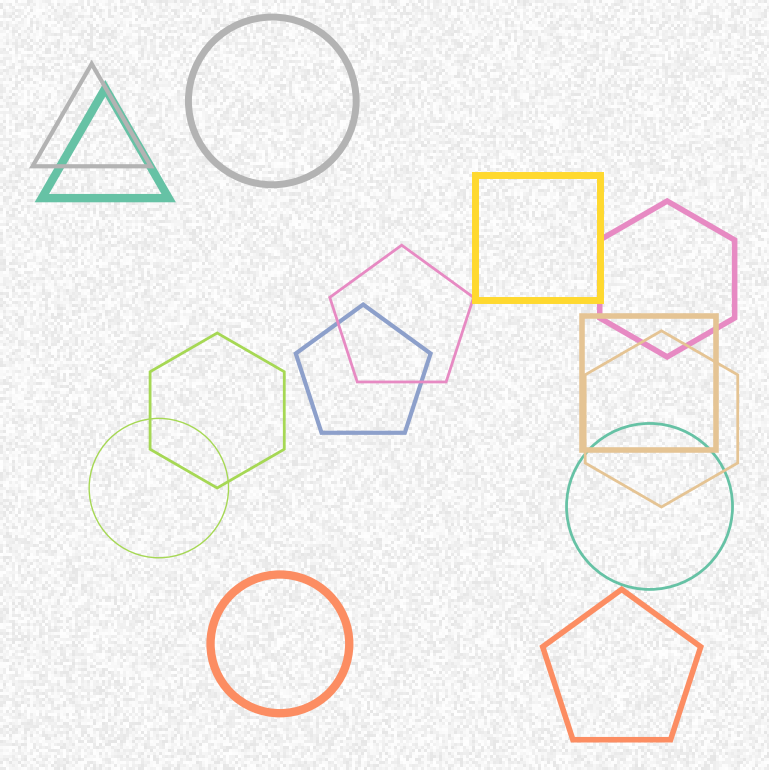[{"shape": "triangle", "thickness": 3, "radius": 0.48, "center": [0.137, 0.79]}, {"shape": "circle", "thickness": 1, "radius": 0.54, "center": [0.844, 0.342]}, {"shape": "pentagon", "thickness": 2, "radius": 0.54, "center": [0.807, 0.127]}, {"shape": "circle", "thickness": 3, "radius": 0.45, "center": [0.363, 0.164]}, {"shape": "pentagon", "thickness": 1.5, "radius": 0.46, "center": [0.472, 0.512]}, {"shape": "pentagon", "thickness": 1, "radius": 0.49, "center": [0.522, 0.583]}, {"shape": "hexagon", "thickness": 2, "radius": 0.51, "center": [0.866, 0.638]}, {"shape": "hexagon", "thickness": 1, "radius": 0.5, "center": [0.282, 0.467]}, {"shape": "circle", "thickness": 0.5, "radius": 0.45, "center": [0.206, 0.366]}, {"shape": "square", "thickness": 2.5, "radius": 0.4, "center": [0.698, 0.691]}, {"shape": "square", "thickness": 2, "radius": 0.43, "center": [0.842, 0.502]}, {"shape": "hexagon", "thickness": 1, "radius": 0.57, "center": [0.859, 0.456]}, {"shape": "circle", "thickness": 2.5, "radius": 0.54, "center": [0.354, 0.869]}, {"shape": "triangle", "thickness": 1.5, "radius": 0.44, "center": [0.119, 0.828]}]